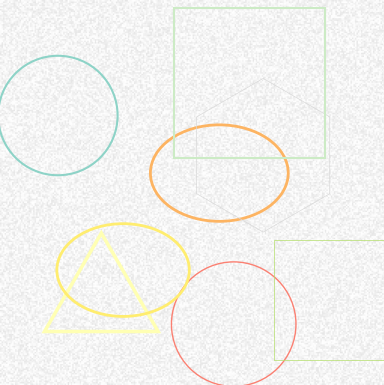[{"shape": "circle", "thickness": 1.5, "radius": 0.78, "center": [0.15, 0.7]}, {"shape": "triangle", "thickness": 2.5, "radius": 0.85, "center": [0.263, 0.224]}, {"shape": "circle", "thickness": 1, "radius": 0.81, "center": [0.607, 0.158]}, {"shape": "oval", "thickness": 2, "radius": 0.89, "center": [0.57, 0.55]}, {"shape": "square", "thickness": 0.5, "radius": 0.78, "center": [0.869, 0.22]}, {"shape": "hexagon", "thickness": 0.5, "radius": 1.0, "center": [0.684, 0.597]}, {"shape": "square", "thickness": 1.5, "radius": 0.98, "center": [0.648, 0.784]}, {"shape": "oval", "thickness": 2, "radius": 0.86, "center": [0.32, 0.299]}]